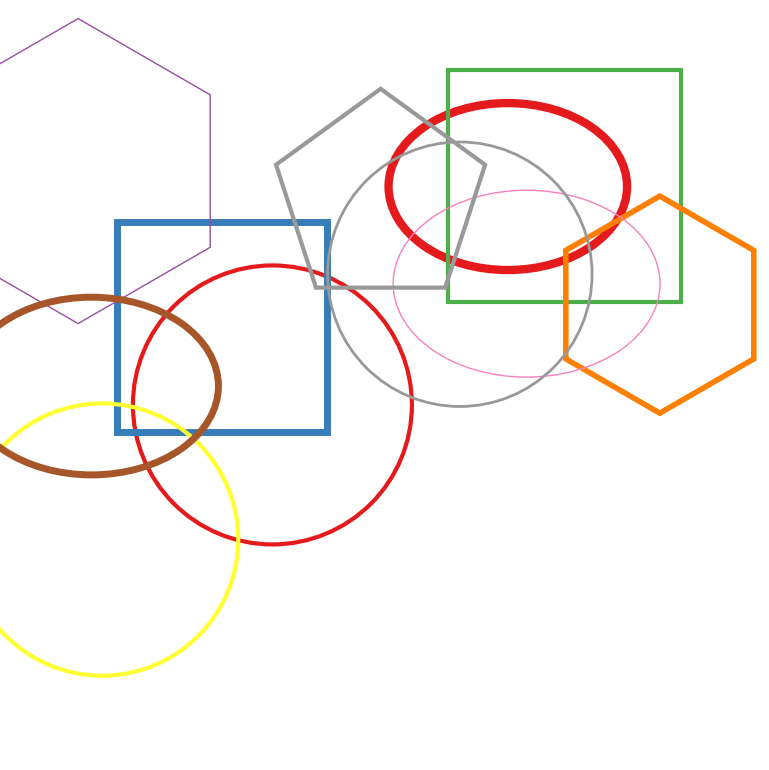[{"shape": "oval", "thickness": 3, "radius": 0.77, "center": [0.659, 0.758]}, {"shape": "circle", "thickness": 1.5, "radius": 0.91, "center": [0.354, 0.474]}, {"shape": "square", "thickness": 2.5, "radius": 0.68, "center": [0.289, 0.575]}, {"shape": "square", "thickness": 1.5, "radius": 0.75, "center": [0.733, 0.759]}, {"shape": "hexagon", "thickness": 0.5, "radius": 0.99, "center": [0.101, 0.778]}, {"shape": "hexagon", "thickness": 2, "radius": 0.7, "center": [0.857, 0.604]}, {"shape": "circle", "thickness": 1.5, "radius": 0.88, "center": [0.133, 0.299]}, {"shape": "oval", "thickness": 2.5, "radius": 0.82, "center": [0.119, 0.499]}, {"shape": "oval", "thickness": 0.5, "radius": 0.87, "center": [0.684, 0.632]}, {"shape": "circle", "thickness": 1, "radius": 0.86, "center": [0.597, 0.644]}, {"shape": "pentagon", "thickness": 1.5, "radius": 0.71, "center": [0.494, 0.742]}]